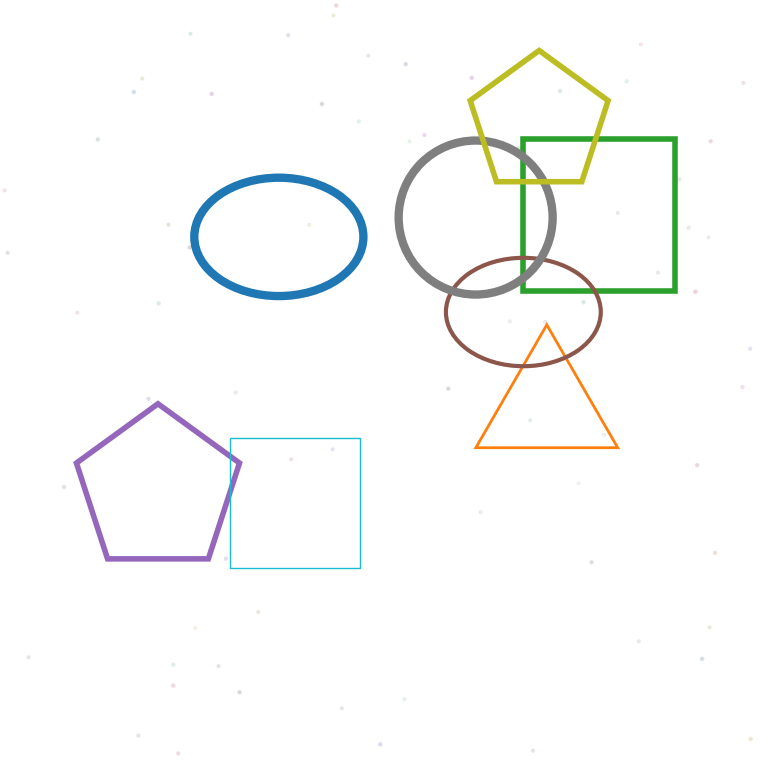[{"shape": "oval", "thickness": 3, "radius": 0.55, "center": [0.362, 0.692]}, {"shape": "triangle", "thickness": 1, "radius": 0.53, "center": [0.71, 0.472]}, {"shape": "square", "thickness": 2, "radius": 0.5, "center": [0.778, 0.721]}, {"shape": "pentagon", "thickness": 2, "radius": 0.56, "center": [0.205, 0.364]}, {"shape": "oval", "thickness": 1.5, "radius": 0.5, "center": [0.68, 0.595]}, {"shape": "circle", "thickness": 3, "radius": 0.5, "center": [0.618, 0.717]}, {"shape": "pentagon", "thickness": 2, "radius": 0.47, "center": [0.7, 0.84]}, {"shape": "square", "thickness": 0.5, "radius": 0.42, "center": [0.384, 0.347]}]